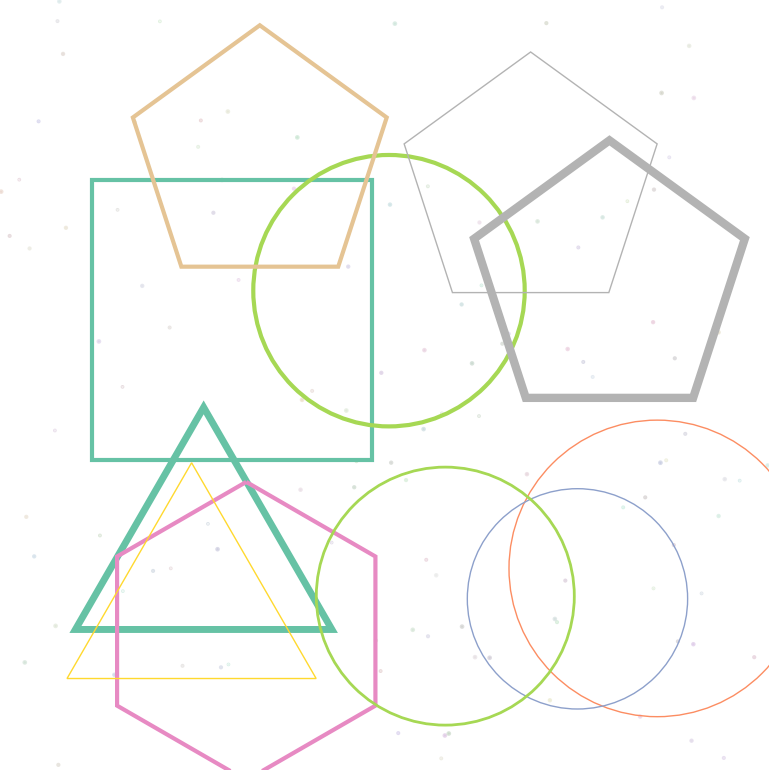[{"shape": "triangle", "thickness": 2.5, "radius": 0.96, "center": [0.264, 0.279]}, {"shape": "square", "thickness": 1.5, "radius": 0.91, "center": [0.302, 0.584]}, {"shape": "circle", "thickness": 0.5, "radius": 0.96, "center": [0.854, 0.262]}, {"shape": "circle", "thickness": 0.5, "radius": 0.72, "center": [0.75, 0.222]}, {"shape": "hexagon", "thickness": 1.5, "radius": 0.97, "center": [0.32, 0.18]}, {"shape": "circle", "thickness": 1.5, "radius": 0.88, "center": [0.505, 0.622]}, {"shape": "circle", "thickness": 1, "radius": 0.84, "center": [0.578, 0.226]}, {"shape": "triangle", "thickness": 0.5, "radius": 0.93, "center": [0.249, 0.212]}, {"shape": "pentagon", "thickness": 1.5, "radius": 0.87, "center": [0.337, 0.794]}, {"shape": "pentagon", "thickness": 3, "radius": 0.92, "center": [0.792, 0.633]}, {"shape": "pentagon", "thickness": 0.5, "radius": 0.86, "center": [0.689, 0.76]}]